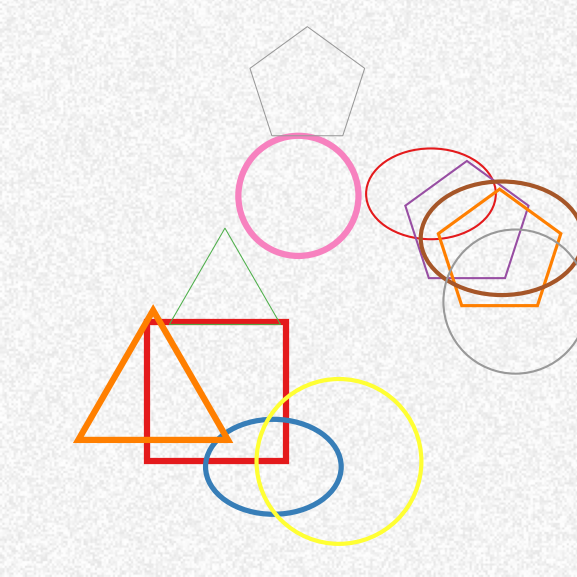[{"shape": "square", "thickness": 3, "radius": 0.6, "center": [0.376, 0.321]}, {"shape": "oval", "thickness": 1, "radius": 0.56, "center": [0.746, 0.663]}, {"shape": "oval", "thickness": 2.5, "radius": 0.59, "center": [0.473, 0.191]}, {"shape": "triangle", "thickness": 0.5, "radius": 0.56, "center": [0.39, 0.493]}, {"shape": "pentagon", "thickness": 1, "radius": 0.56, "center": [0.809, 0.608]}, {"shape": "pentagon", "thickness": 1.5, "radius": 0.56, "center": [0.865, 0.56]}, {"shape": "triangle", "thickness": 3, "radius": 0.75, "center": [0.265, 0.312]}, {"shape": "circle", "thickness": 2, "radius": 0.71, "center": [0.587, 0.2]}, {"shape": "oval", "thickness": 2, "radius": 0.7, "center": [0.869, 0.587]}, {"shape": "circle", "thickness": 3, "radius": 0.52, "center": [0.517, 0.66]}, {"shape": "pentagon", "thickness": 0.5, "radius": 0.52, "center": [0.532, 0.849]}, {"shape": "circle", "thickness": 1, "radius": 0.62, "center": [0.893, 0.477]}]